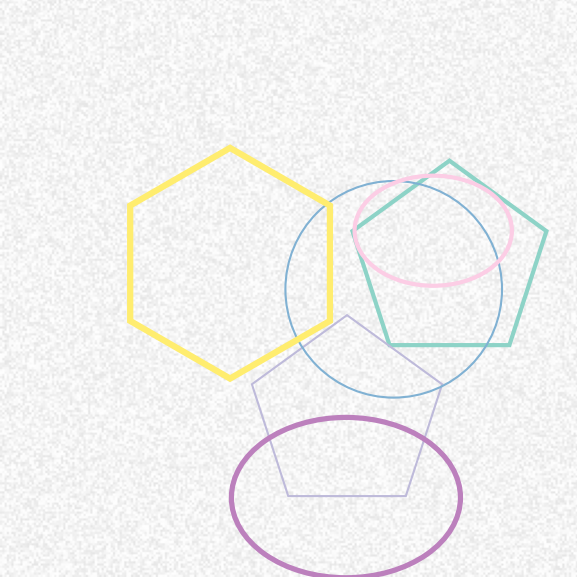[{"shape": "pentagon", "thickness": 2, "radius": 0.88, "center": [0.778, 0.544]}, {"shape": "pentagon", "thickness": 1, "radius": 0.87, "center": [0.601, 0.28]}, {"shape": "circle", "thickness": 1, "radius": 0.94, "center": [0.682, 0.498]}, {"shape": "oval", "thickness": 2, "radius": 0.68, "center": [0.75, 0.6]}, {"shape": "oval", "thickness": 2.5, "radius": 0.99, "center": [0.599, 0.138]}, {"shape": "hexagon", "thickness": 3, "radius": 1.0, "center": [0.398, 0.543]}]